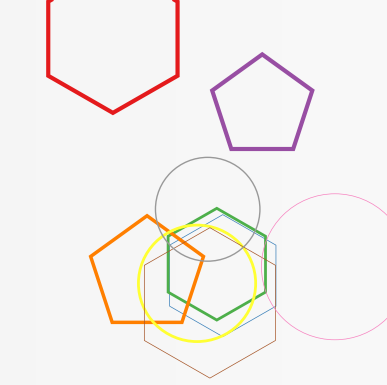[{"shape": "hexagon", "thickness": 3, "radius": 0.96, "center": [0.291, 0.899]}, {"shape": "hexagon", "thickness": 0.5, "radius": 0.79, "center": [0.575, 0.284]}, {"shape": "hexagon", "thickness": 2, "radius": 0.73, "center": [0.56, 0.314]}, {"shape": "pentagon", "thickness": 3, "radius": 0.68, "center": [0.677, 0.723]}, {"shape": "pentagon", "thickness": 2.5, "radius": 0.77, "center": [0.379, 0.287]}, {"shape": "circle", "thickness": 2, "radius": 0.76, "center": [0.509, 0.264]}, {"shape": "hexagon", "thickness": 0.5, "radius": 0.98, "center": [0.542, 0.213]}, {"shape": "circle", "thickness": 0.5, "radius": 0.95, "center": [0.864, 0.307]}, {"shape": "circle", "thickness": 1, "radius": 0.67, "center": [0.536, 0.456]}]